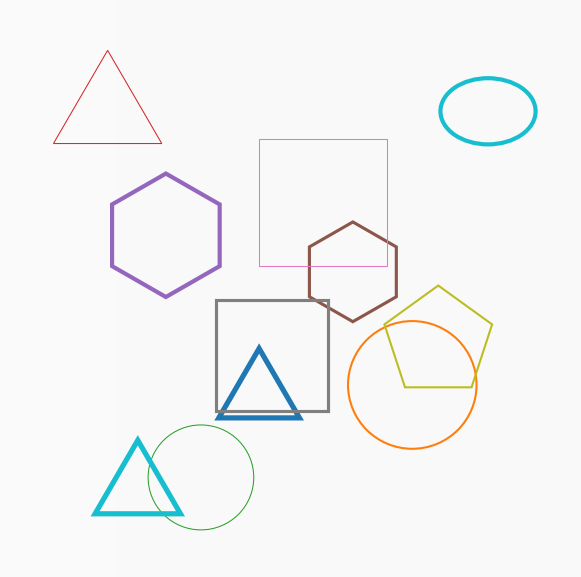[{"shape": "triangle", "thickness": 2.5, "radius": 0.4, "center": [0.446, 0.316]}, {"shape": "circle", "thickness": 1, "radius": 0.55, "center": [0.709, 0.333]}, {"shape": "circle", "thickness": 0.5, "radius": 0.45, "center": [0.346, 0.172]}, {"shape": "triangle", "thickness": 0.5, "radius": 0.54, "center": [0.185, 0.804]}, {"shape": "hexagon", "thickness": 2, "radius": 0.53, "center": [0.285, 0.592]}, {"shape": "hexagon", "thickness": 1.5, "radius": 0.43, "center": [0.607, 0.528]}, {"shape": "square", "thickness": 0.5, "radius": 0.55, "center": [0.556, 0.649]}, {"shape": "square", "thickness": 1.5, "radius": 0.48, "center": [0.468, 0.384]}, {"shape": "pentagon", "thickness": 1, "radius": 0.49, "center": [0.754, 0.407]}, {"shape": "triangle", "thickness": 2.5, "radius": 0.42, "center": [0.237, 0.152]}, {"shape": "oval", "thickness": 2, "radius": 0.41, "center": [0.84, 0.806]}]